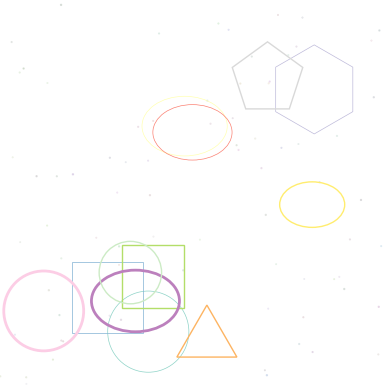[{"shape": "circle", "thickness": 0.5, "radius": 0.53, "center": [0.385, 0.139]}, {"shape": "oval", "thickness": 0.5, "radius": 0.55, "center": [0.48, 0.672]}, {"shape": "hexagon", "thickness": 0.5, "radius": 0.58, "center": [0.816, 0.768]}, {"shape": "oval", "thickness": 0.5, "radius": 0.51, "center": [0.5, 0.656]}, {"shape": "square", "thickness": 0.5, "radius": 0.46, "center": [0.279, 0.228]}, {"shape": "triangle", "thickness": 1, "radius": 0.45, "center": [0.537, 0.118]}, {"shape": "square", "thickness": 1, "radius": 0.41, "center": [0.397, 0.281]}, {"shape": "circle", "thickness": 2, "radius": 0.52, "center": [0.114, 0.192]}, {"shape": "pentagon", "thickness": 1, "radius": 0.48, "center": [0.695, 0.795]}, {"shape": "oval", "thickness": 2, "radius": 0.57, "center": [0.352, 0.218]}, {"shape": "circle", "thickness": 1, "radius": 0.41, "center": [0.339, 0.292]}, {"shape": "oval", "thickness": 1, "radius": 0.42, "center": [0.811, 0.469]}]